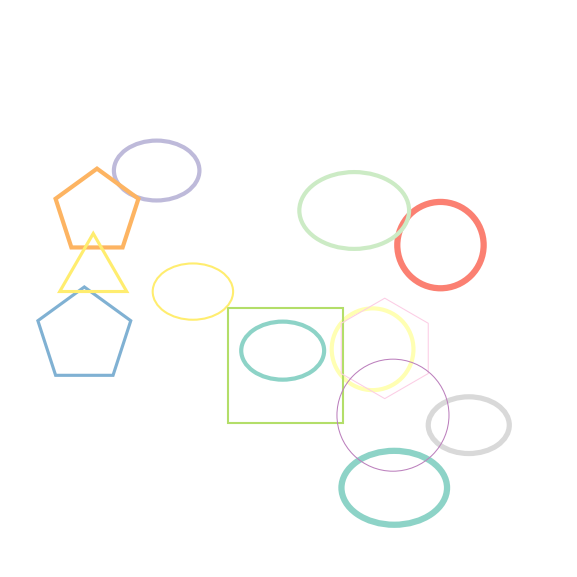[{"shape": "oval", "thickness": 2, "radius": 0.36, "center": [0.489, 0.392]}, {"shape": "oval", "thickness": 3, "radius": 0.46, "center": [0.683, 0.154]}, {"shape": "circle", "thickness": 2, "radius": 0.35, "center": [0.645, 0.394]}, {"shape": "oval", "thickness": 2, "radius": 0.37, "center": [0.271, 0.704]}, {"shape": "circle", "thickness": 3, "radius": 0.37, "center": [0.763, 0.575]}, {"shape": "pentagon", "thickness": 1.5, "radius": 0.42, "center": [0.146, 0.418]}, {"shape": "pentagon", "thickness": 2, "radius": 0.38, "center": [0.168, 0.632]}, {"shape": "square", "thickness": 1, "radius": 0.5, "center": [0.495, 0.366]}, {"shape": "hexagon", "thickness": 0.5, "radius": 0.43, "center": [0.666, 0.396]}, {"shape": "oval", "thickness": 2.5, "radius": 0.35, "center": [0.812, 0.263]}, {"shape": "circle", "thickness": 0.5, "radius": 0.49, "center": [0.68, 0.28]}, {"shape": "oval", "thickness": 2, "radius": 0.48, "center": [0.613, 0.635]}, {"shape": "triangle", "thickness": 1.5, "radius": 0.33, "center": [0.161, 0.528]}, {"shape": "oval", "thickness": 1, "radius": 0.35, "center": [0.334, 0.494]}]